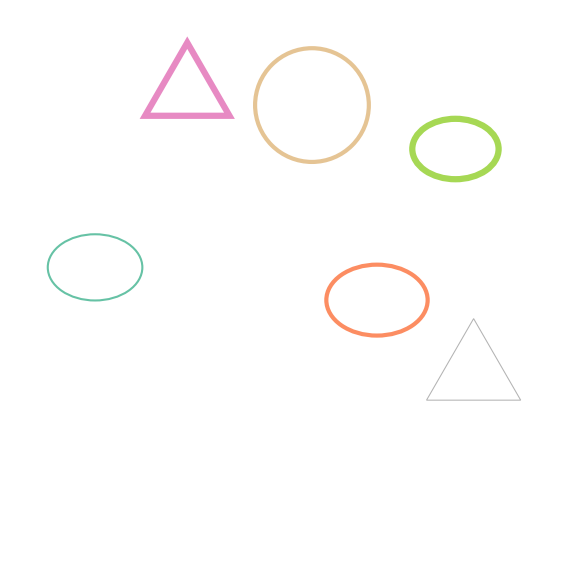[{"shape": "oval", "thickness": 1, "radius": 0.41, "center": [0.165, 0.536]}, {"shape": "oval", "thickness": 2, "radius": 0.44, "center": [0.653, 0.479]}, {"shape": "triangle", "thickness": 3, "radius": 0.42, "center": [0.324, 0.841]}, {"shape": "oval", "thickness": 3, "radius": 0.37, "center": [0.789, 0.741]}, {"shape": "circle", "thickness": 2, "radius": 0.49, "center": [0.54, 0.817]}, {"shape": "triangle", "thickness": 0.5, "radius": 0.47, "center": [0.82, 0.353]}]